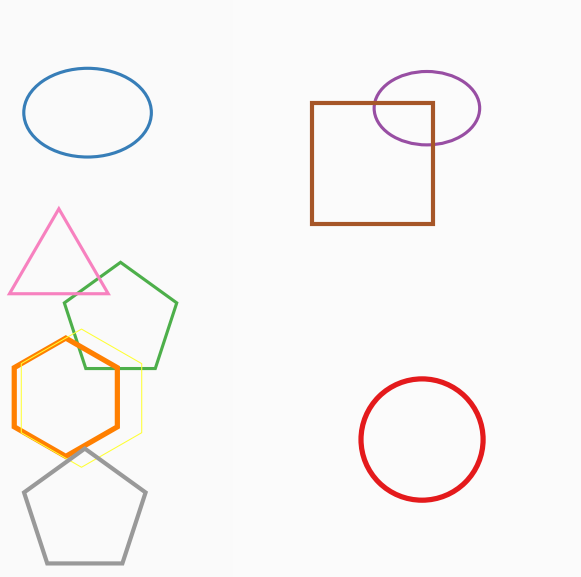[{"shape": "circle", "thickness": 2.5, "radius": 0.53, "center": [0.726, 0.238]}, {"shape": "oval", "thickness": 1.5, "radius": 0.55, "center": [0.151, 0.804]}, {"shape": "pentagon", "thickness": 1.5, "radius": 0.51, "center": [0.207, 0.443]}, {"shape": "oval", "thickness": 1.5, "radius": 0.45, "center": [0.734, 0.812]}, {"shape": "hexagon", "thickness": 2.5, "radius": 0.51, "center": [0.113, 0.311]}, {"shape": "hexagon", "thickness": 0.5, "radius": 0.6, "center": [0.14, 0.31]}, {"shape": "square", "thickness": 2, "radius": 0.52, "center": [0.641, 0.716]}, {"shape": "triangle", "thickness": 1.5, "radius": 0.49, "center": [0.101, 0.54]}, {"shape": "pentagon", "thickness": 2, "radius": 0.55, "center": [0.146, 0.112]}]